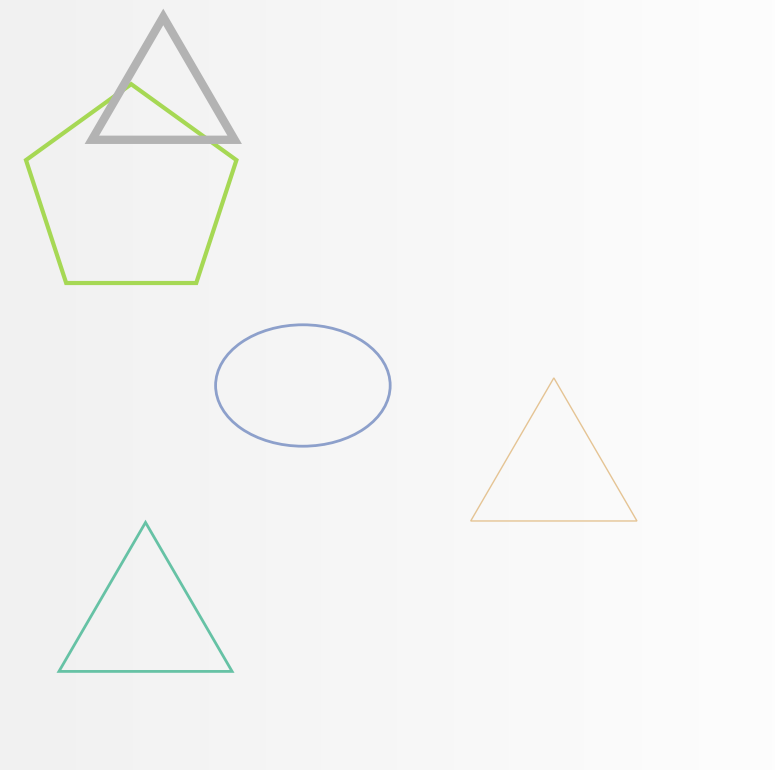[{"shape": "triangle", "thickness": 1, "radius": 0.64, "center": [0.188, 0.193]}, {"shape": "oval", "thickness": 1, "radius": 0.56, "center": [0.391, 0.499]}, {"shape": "pentagon", "thickness": 1.5, "radius": 0.71, "center": [0.169, 0.748]}, {"shape": "triangle", "thickness": 0.5, "radius": 0.62, "center": [0.715, 0.385]}, {"shape": "triangle", "thickness": 3, "radius": 0.53, "center": [0.211, 0.872]}]